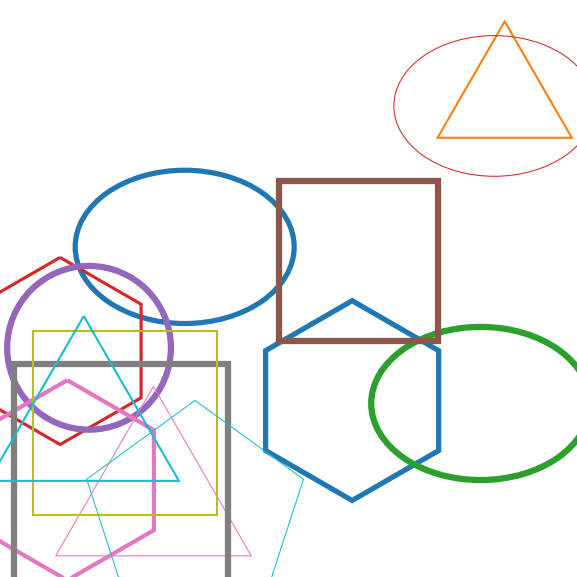[{"shape": "oval", "thickness": 2.5, "radius": 0.95, "center": [0.32, 0.572]}, {"shape": "hexagon", "thickness": 2.5, "radius": 0.86, "center": [0.61, 0.305]}, {"shape": "triangle", "thickness": 1, "radius": 0.67, "center": [0.874, 0.828]}, {"shape": "oval", "thickness": 3, "radius": 0.95, "center": [0.832, 0.301]}, {"shape": "hexagon", "thickness": 1.5, "radius": 0.81, "center": [0.104, 0.391]}, {"shape": "oval", "thickness": 0.5, "radius": 0.87, "center": [0.856, 0.816]}, {"shape": "circle", "thickness": 3, "radius": 0.71, "center": [0.154, 0.397]}, {"shape": "square", "thickness": 3, "radius": 0.69, "center": [0.621, 0.547]}, {"shape": "hexagon", "thickness": 2, "radius": 0.87, "center": [0.116, 0.168]}, {"shape": "triangle", "thickness": 0.5, "radius": 0.98, "center": [0.266, 0.134]}, {"shape": "square", "thickness": 3, "radius": 0.93, "center": [0.209, 0.183]}, {"shape": "square", "thickness": 1, "radius": 0.8, "center": [0.216, 0.267]}, {"shape": "pentagon", "thickness": 0.5, "radius": 0.99, "center": [0.338, 0.108]}, {"shape": "triangle", "thickness": 1, "radius": 0.95, "center": [0.145, 0.262]}]